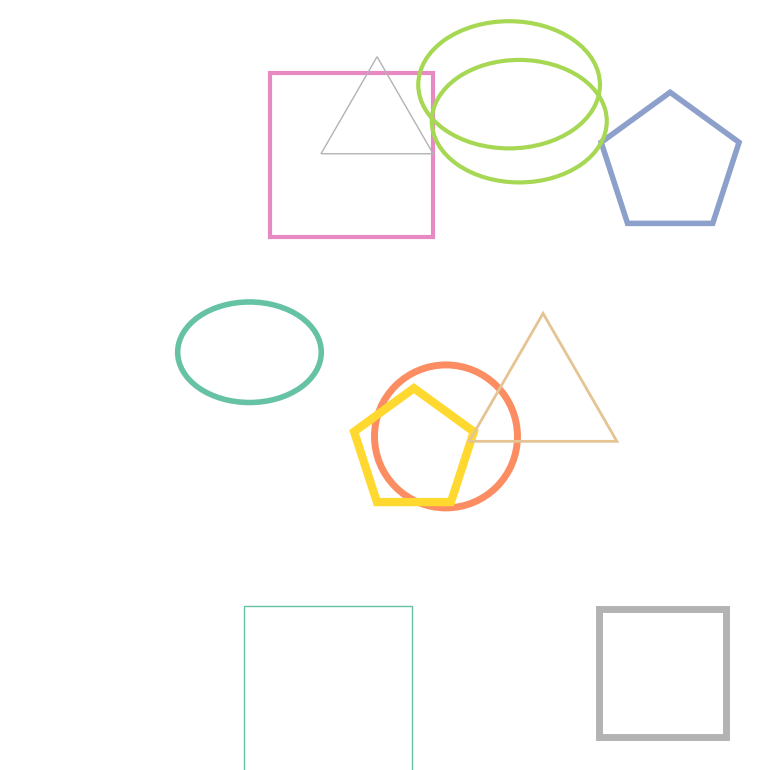[{"shape": "oval", "thickness": 2, "radius": 0.47, "center": [0.324, 0.543]}, {"shape": "square", "thickness": 0.5, "radius": 0.55, "center": [0.426, 0.104]}, {"shape": "circle", "thickness": 2.5, "radius": 0.46, "center": [0.579, 0.433]}, {"shape": "pentagon", "thickness": 2, "radius": 0.47, "center": [0.87, 0.786]}, {"shape": "square", "thickness": 1.5, "radius": 0.53, "center": [0.456, 0.799]}, {"shape": "oval", "thickness": 1.5, "radius": 0.57, "center": [0.674, 0.843]}, {"shape": "oval", "thickness": 1.5, "radius": 0.59, "center": [0.661, 0.89]}, {"shape": "pentagon", "thickness": 3, "radius": 0.41, "center": [0.538, 0.414]}, {"shape": "triangle", "thickness": 1, "radius": 0.55, "center": [0.705, 0.482]}, {"shape": "square", "thickness": 2.5, "radius": 0.41, "center": [0.861, 0.126]}, {"shape": "triangle", "thickness": 0.5, "radius": 0.42, "center": [0.49, 0.842]}]